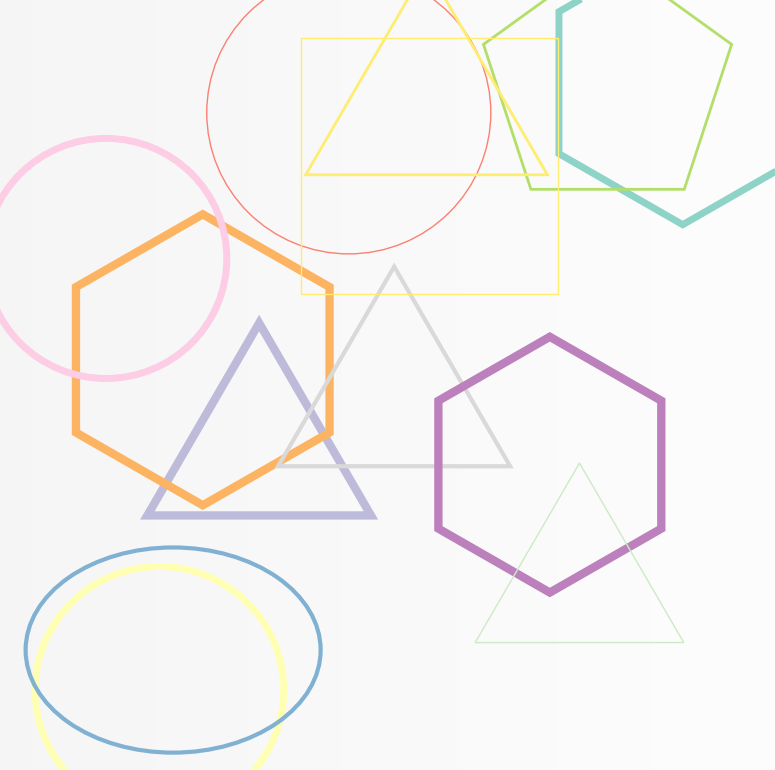[{"shape": "hexagon", "thickness": 2.5, "radius": 0.92, "center": [0.881, 0.893]}, {"shape": "circle", "thickness": 2.5, "radius": 0.8, "center": [0.206, 0.104]}, {"shape": "triangle", "thickness": 3, "radius": 0.83, "center": [0.334, 0.414]}, {"shape": "circle", "thickness": 0.5, "radius": 0.92, "center": [0.45, 0.854]}, {"shape": "oval", "thickness": 1.5, "radius": 0.95, "center": [0.223, 0.156]}, {"shape": "hexagon", "thickness": 3, "radius": 0.94, "center": [0.262, 0.533]}, {"shape": "pentagon", "thickness": 1, "radius": 0.84, "center": [0.784, 0.89]}, {"shape": "circle", "thickness": 2.5, "radius": 0.78, "center": [0.137, 0.664]}, {"shape": "triangle", "thickness": 1.5, "radius": 0.86, "center": [0.509, 0.481]}, {"shape": "hexagon", "thickness": 3, "radius": 0.83, "center": [0.709, 0.397]}, {"shape": "triangle", "thickness": 0.5, "radius": 0.78, "center": [0.748, 0.243]}, {"shape": "square", "thickness": 0.5, "radius": 0.83, "center": [0.554, 0.784]}, {"shape": "triangle", "thickness": 1, "radius": 0.9, "center": [0.55, 0.863]}]